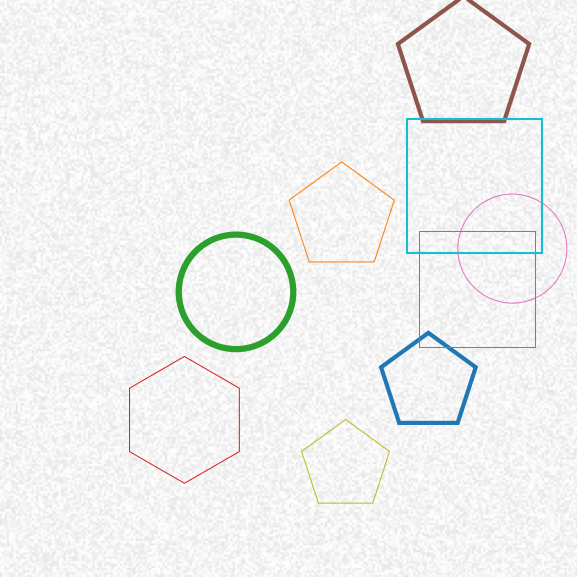[{"shape": "pentagon", "thickness": 2, "radius": 0.43, "center": [0.742, 0.337]}, {"shape": "pentagon", "thickness": 0.5, "radius": 0.48, "center": [0.592, 0.623]}, {"shape": "circle", "thickness": 3, "radius": 0.5, "center": [0.409, 0.494]}, {"shape": "hexagon", "thickness": 0.5, "radius": 0.55, "center": [0.319, 0.272]}, {"shape": "pentagon", "thickness": 2, "radius": 0.6, "center": [0.803, 0.886]}, {"shape": "circle", "thickness": 0.5, "radius": 0.47, "center": [0.887, 0.569]}, {"shape": "square", "thickness": 0.5, "radius": 0.5, "center": [0.826, 0.499]}, {"shape": "pentagon", "thickness": 0.5, "radius": 0.4, "center": [0.598, 0.193]}, {"shape": "square", "thickness": 1, "radius": 0.58, "center": [0.822, 0.677]}]